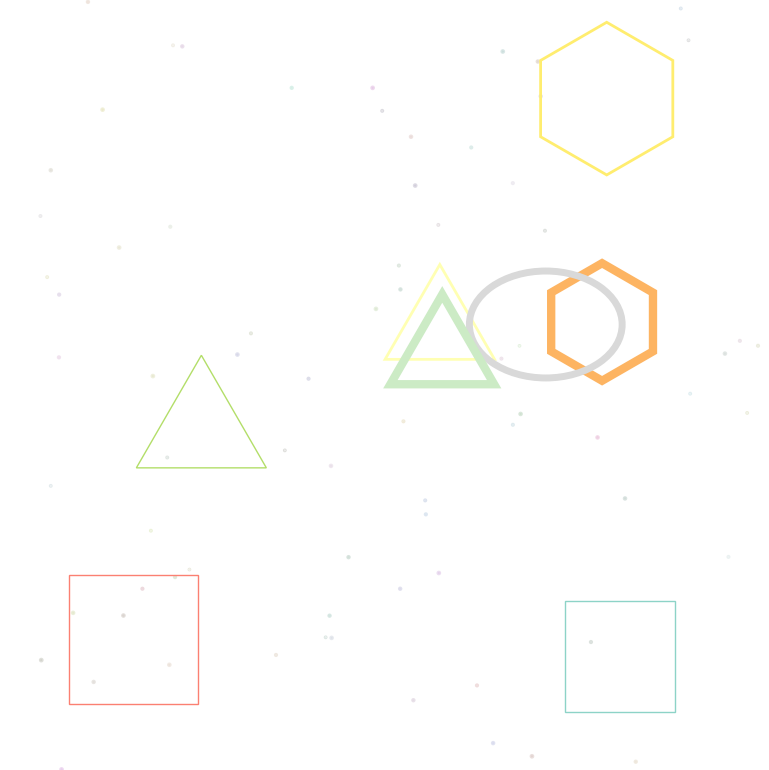[{"shape": "square", "thickness": 0.5, "radius": 0.36, "center": [0.805, 0.148]}, {"shape": "triangle", "thickness": 1, "radius": 0.41, "center": [0.571, 0.574]}, {"shape": "square", "thickness": 0.5, "radius": 0.42, "center": [0.173, 0.17]}, {"shape": "hexagon", "thickness": 3, "radius": 0.38, "center": [0.782, 0.582]}, {"shape": "triangle", "thickness": 0.5, "radius": 0.49, "center": [0.262, 0.441]}, {"shape": "oval", "thickness": 2.5, "radius": 0.5, "center": [0.709, 0.579]}, {"shape": "triangle", "thickness": 3, "radius": 0.39, "center": [0.574, 0.54]}, {"shape": "hexagon", "thickness": 1, "radius": 0.5, "center": [0.788, 0.872]}]